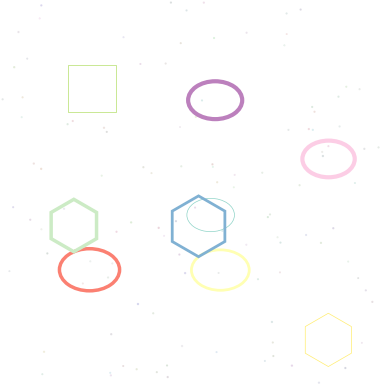[{"shape": "oval", "thickness": 0.5, "radius": 0.31, "center": [0.547, 0.442]}, {"shape": "oval", "thickness": 2, "radius": 0.38, "center": [0.572, 0.299]}, {"shape": "oval", "thickness": 2.5, "radius": 0.39, "center": [0.232, 0.299]}, {"shape": "hexagon", "thickness": 2, "radius": 0.39, "center": [0.516, 0.412]}, {"shape": "square", "thickness": 0.5, "radius": 0.31, "center": [0.238, 0.77]}, {"shape": "oval", "thickness": 3, "radius": 0.34, "center": [0.853, 0.587]}, {"shape": "oval", "thickness": 3, "radius": 0.35, "center": [0.559, 0.74]}, {"shape": "hexagon", "thickness": 2.5, "radius": 0.34, "center": [0.192, 0.414]}, {"shape": "hexagon", "thickness": 0.5, "radius": 0.35, "center": [0.853, 0.117]}]